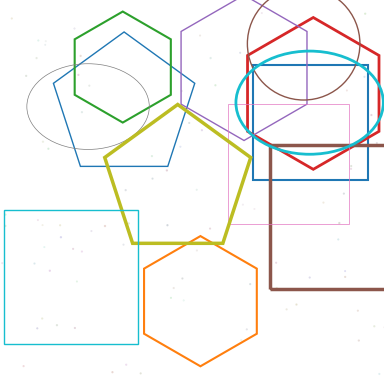[{"shape": "pentagon", "thickness": 1, "radius": 0.96, "center": [0.322, 0.724]}, {"shape": "square", "thickness": 1.5, "radius": 0.75, "center": [0.805, 0.682]}, {"shape": "hexagon", "thickness": 1.5, "radius": 0.85, "center": [0.521, 0.218]}, {"shape": "hexagon", "thickness": 1.5, "radius": 0.72, "center": [0.319, 0.826]}, {"shape": "hexagon", "thickness": 2, "radius": 0.99, "center": [0.814, 0.757]}, {"shape": "hexagon", "thickness": 1, "radius": 0.94, "center": [0.634, 0.824]}, {"shape": "square", "thickness": 2.5, "radius": 0.93, "center": [0.887, 0.437]}, {"shape": "circle", "thickness": 1, "radius": 0.73, "center": [0.789, 0.886]}, {"shape": "square", "thickness": 0.5, "radius": 0.78, "center": [0.749, 0.575]}, {"shape": "oval", "thickness": 0.5, "radius": 0.8, "center": [0.229, 0.723]}, {"shape": "pentagon", "thickness": 2.5, "radius": 1.0, "center": [0.462, 0.529]}, {"shape": "oval", "thickness": 2, "radius": 0.96, "center": [0.804, 0.733]}, {"shape": "square", "thickness": 1, "radius": 0.87, "center": [0.184, 0.281]}]